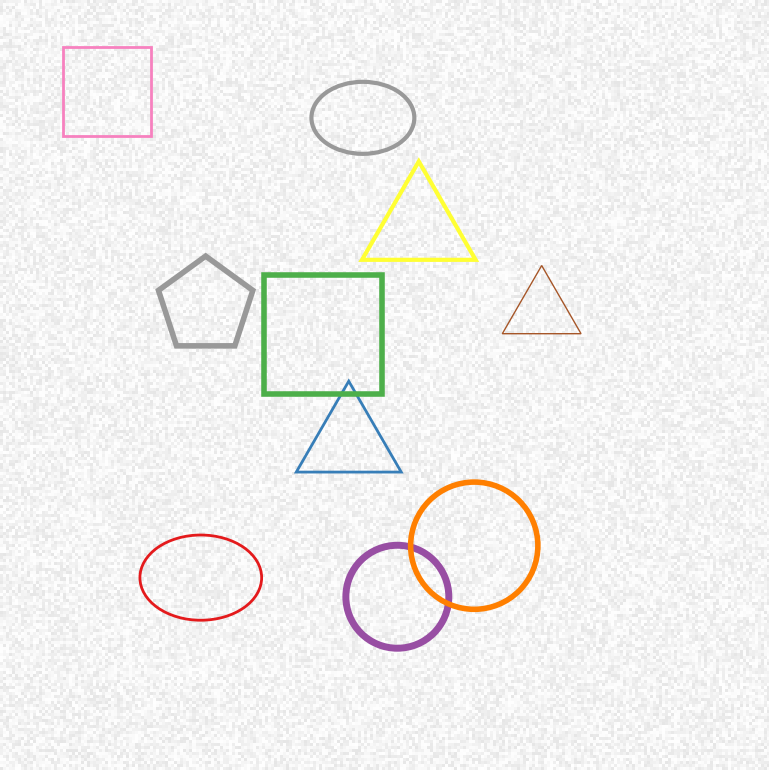[{"shape": "oval", "thickness": 1, "radius": 0.4, "center": [0.261, 0.25]}, {"shape": "triangle", "thickness": 1, "radius": 0.39, "center": [0.453, 0.426]}, {"shape": "square", "thickness": 2, "radius": 0.39, "center": [0.42, 0.566]}, {"shape": "circle", "thickness": 2.5, "radius": 0.33, "center": [0.516, 0.225]}, {"shape": "circle", "thickness": 2, "radius": 0.41, "center": [0.616, 0.291]}, {"shape": "triangle", "thickness": 1.5, "radius": 0.43, "center": [0.544, 0.705]}, {"shape": "triangle", "thickness": 0.5, "radius": 0.3, "center": [0.703, 0.596]}, {"shape": "square", "thickness": 1, "radius": 0.29, "center": [0.139, 0.881]}, {"shape": "oval", "thickness": 1.5, "radius": 0.33, "center": [0.471, 0.847]}, {"shape": "pentagon", "thickness": 2, "radius": 0.32, "center": [0.267, 0.603]}]